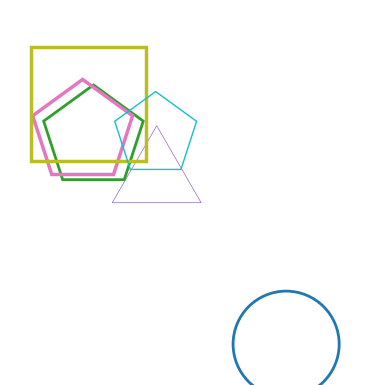[{"shape": "circle", "thickness": 2, "radius": 0.69, "center": [0.743, 0.106]}, {"shape": "pentagon", "thickness": 2, "radius": 0.68, "center": [0.243, 0.643]}, {"shape": "triangle", "thickness": 0.5, "radius": 0.67, "center": [0.407, 0.54]}, {"shape": "pentagon", "thickness": 2.5, "radius": 0.68, "center": [0.215, 0.657]}, {"shape": "square", "thickness": 2.5, "radius": 0.75, "center": [0.23, 0.73]}, {"shape": "pentagon", "thickness": 1, "radius": 0.56, "center": [0.404, 0.65]}]